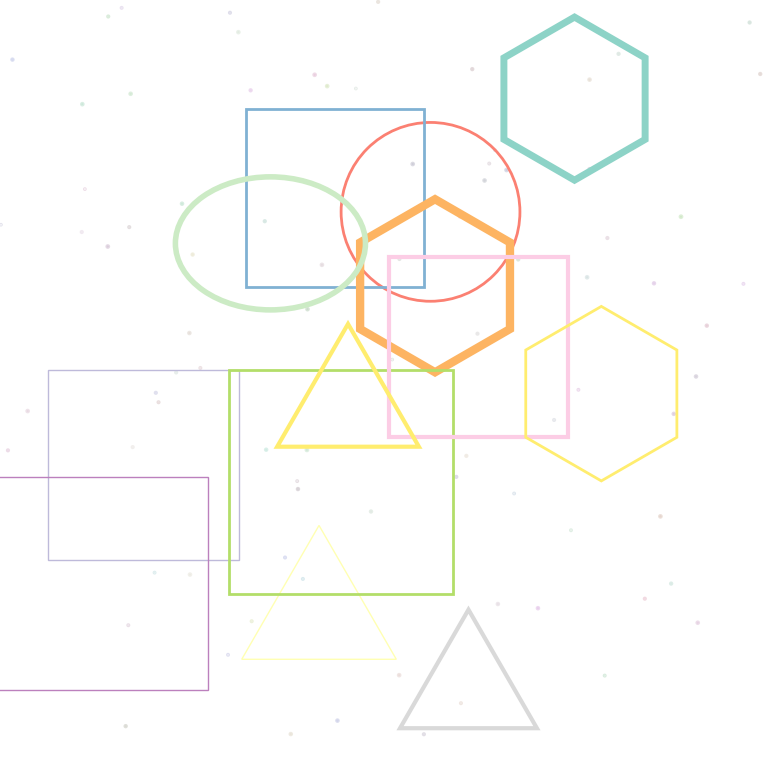[{"shape": "hexagon", "thickness": 2.5, "radius": 0.53, "center": [0.746, 0.872]}, {"shape": "triangle", "thickness": 0.5, "radius": 0.58, "center": [0.414, 0.202]}, {"shape": "square", "thickness": 0.5, "radius": 0.62, "center": [0.187, 0.396]}, {"shape": "circle", "thickness": 1, "radius": 0.58, "center": [0.559, 0.725]}, {"shape": "square", "thickness": 1, "radius": 0.58, "center": [0.435, 0.743]}, {"shape": "hexagon", "thickness": 3, "radius": 0.56, "center": [0.565, 0.629]}, {"shape": "square", "thickness": 1, "radius": 0.73, "center": [0.443, 0.374]}, {"shape": "square", "thickness": 1.5, "radius": 0.58, "center": [0.621, 0.549]}, {"shape": "triangle", "thickness": 1.5, "radius": 0.51, "center": [0.608, 0.106]}, {"shape": "square", "thickness": 0.5, "radius": 0.69, "center": [0.132, 0.243]}, {"shape": "oval", "thickness": 2, "radius": 0.62, "center": [0.351, 0.684]}, {"shape": "hexagon", "thickness": 1, "radius": 0.57, "center": [0.781, 0.489]}, {"shape": "triangle", "thickness": 1.5, "radius": 0.53, "center": [0.452, 0.473]}]